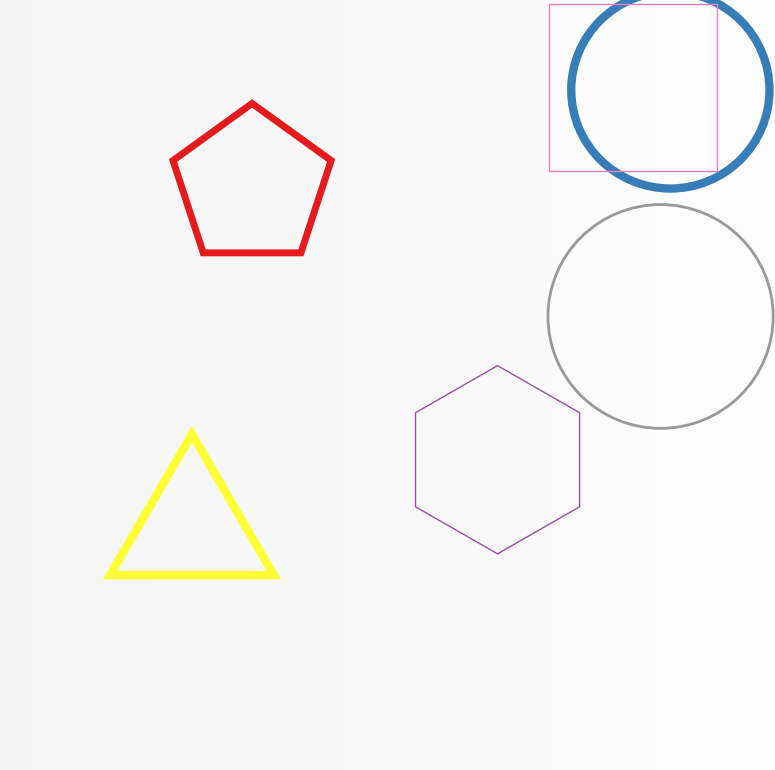[{"shape": "pentagon", "thickness": 2.5, "radius": 0.54, "center": [0.325, 0.758]}, {"shape": "circle", "thickness": 3, "radius": 0.64, "center": [0.865, 0.883]}, {"shape": "hexagon", "thickness": 0.5, "radius": 0.61, "center": [0.642, 0.403]}, {"shape": "triangle", "thickness": 3, "radius": 0.61, "center": [0.248, 0.314]}, {"shape": "square", "thickness": 0.5, "radius": 0.54, "center": [0.817, 0.886]}, {"shape": "circle", "thickness": 1, "radius": 0.73, "center": [0.852, 0.589]}]